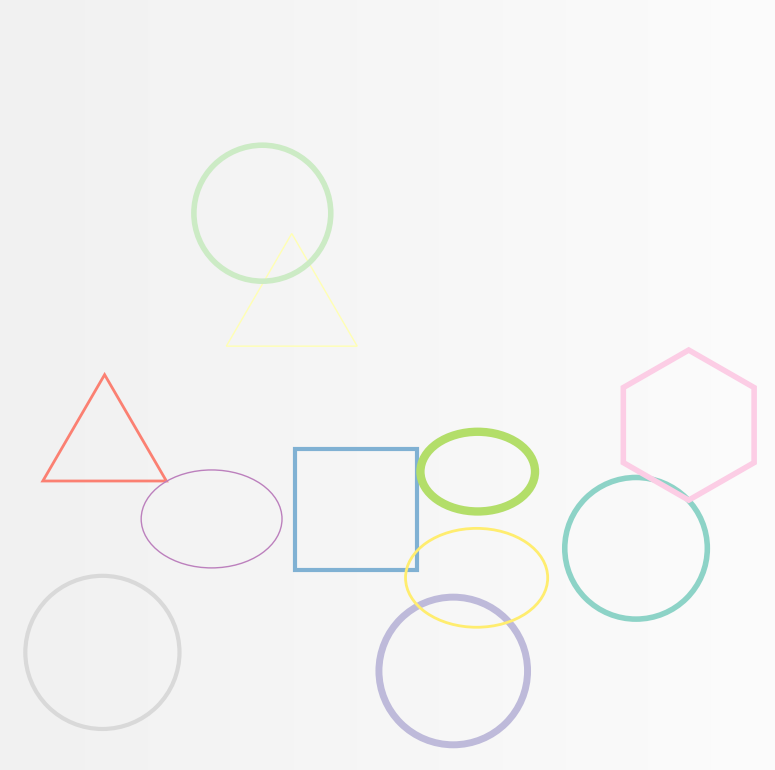[{"shape": "circle", "thickness": 2, "radius": 0.46, "center": [0.821, 0.288]}, {"shape": "triangle", "thickness": 0.5, "radius": 0.49, "center": [0.376, 0.599]}, {"shape": "circle", "thickness": 2.5, "radius": 0.48, "center": [0.585, 0.129]}, {"shape": "triangle", "thickness": 1, "radius": 0.46, "center": [0.135, 0.421]}, {"shape": "square", "thickness": 1.5, "radius": 0.39, "center": [0.459, 0.338]}, {"shape": "oval", "thickness": 3, "radius": 0.37, "center": [0.616, 0.388]}, {"shape": "hexagon", "thickness": 2, "radius": 0.49, "center": [0.889, 0.448]}, {"shape": "circle", "thickness": 1.5, "radius": 0.5, "center": [0.132, 0.153]}, {"shape": "oval", "thickness": 0.5, "radius": 0.45, "center": [0.273, 0.326]}, {"shape": "circle", "thickness": 2, "radius": 0.44, "center": [0.338, 0.723]}, {"shape": "oval", "thickness": 1, "radius": 0.46, "center": [0.615, 0.25]}]